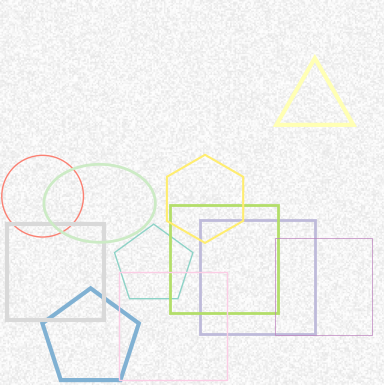[{"shape": "pentagon", "thickness": 1, "radius": 0.54, "center": [0.399, 0.311]}, {"shape": "triangle", "thickness": 3, "radius": 0.58, "center": [0.818, 0.733]}, {"shape": "square", "thickness": 2, "radius": 0.74, "center": [0.669, 0.281]}, {"shape": "circle", "thickness": 1, "radius": 0.53, "center": [0.111, 0.49]}, {"shape": "pentagon", "thickness": 3, "radius": 0.66, "center": [0.235, 0.119]}, {"shape": "square", "thickness": 2, "radius": 0.7, "center": [0.582, 0.328]}, {"shape": "square", "thickness": 1, "radius": 0.7, "center": [0.449, 0.153]}, {"shape": "square", "thickness": 3, "radius": 0.63, "center": [0.145, 0.294]}, {"shape": "square", "thickness": 0.5, "radius": 0.63, "center": [0.84, 0.257]}, {"shape": "oval", "thickness": 2, "radius": 0.72, "center": [0.259, 0.472]}, {"shape": "hexagon", "thickness": 1.5, "radius": 0.57, "center": [0.533, 0.483]}]